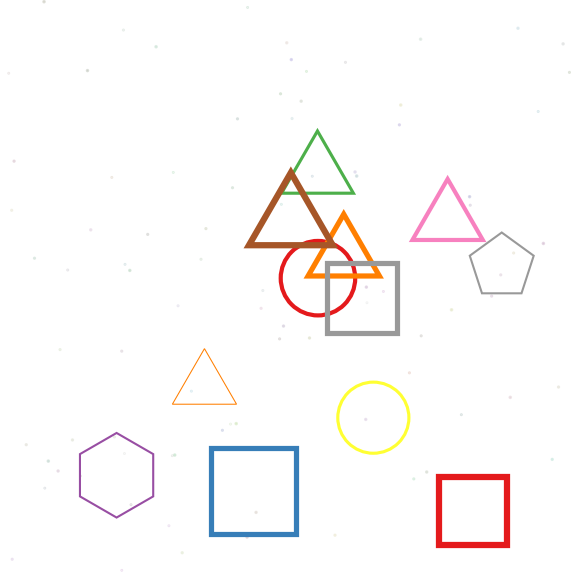[{"shape": "square", "thickness": 3, "radius": 0.29, "center": [0.818, 0.114]}, {"shape": "circle", "thickness": 2, "radius": 0.32, "center": [0.551, 0.517]}, {"shape": "square", "thickness": 2.5, "radius": 0.37, "center": [0.439, 0.149]}, {"shape": "triangle", "thickness": 1.5, "radius": 0.36, "center": [0.55, 0.7]}, {"shape": "hexagon", "thickness": 1, "radius": 0.37, "center": [0.202, 0.176]}, {"shape": "triangle", "thickness": 2.5, "radius": 0.36, "center": [0.595, 0.557]}, {"shape": "triangle", "thickness": 0.5, "radius": 0.32, "center": [0.354, 0.331]}, {"shape": "circle", "thickness": 1.5, "radius": 0.31, "center": [0.646, 0.276]}, {"shape": "triangle", "thickness": 3, "radius": 0.42, "center": [0.504, 0.616]}, {"shape": "triangle", "thickness": 2, "radius": 0.35, "center": [0.775, 0.619]}, {"shape": "pentagon", "thickness": 1, "radius": 0.29, "center": [0.869, 0.538]}, {"shape": "square", "thickness": 2.5, "radius": 0.3, "center": [0.626, 0.483]}]